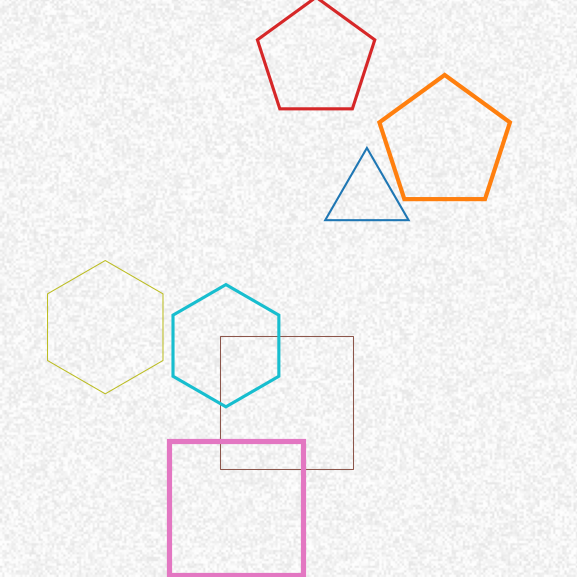[{"shape": "triangle", "thickness": 1, "radius": 0.42, "center": [0.635, 0.66]}, {"shape": "pentagon", "thickness": 2, "radius": 0.59, "center": [0.77, 0.75]}, {"shape": "pentagon", "thickness": 1.5, "radius": 0.53, "center": [0.547, 0.897]}, {"shape": "square", "thickness": 0.5, "radius": 0.58, "center": [0.497, 0.302]}, {"shape": "square", "thickness": 2.5, "radius": 0.58, "center": [0.409, 0.12]}, {"shape": "hexagon", "thickness": 0.5, "radius": 0.58, "center": [0.182, 0.433]}, {"shape": "hexagon", "thickness": 1.5, "radius": 0.53, "center": [0.391, 0.401]}]